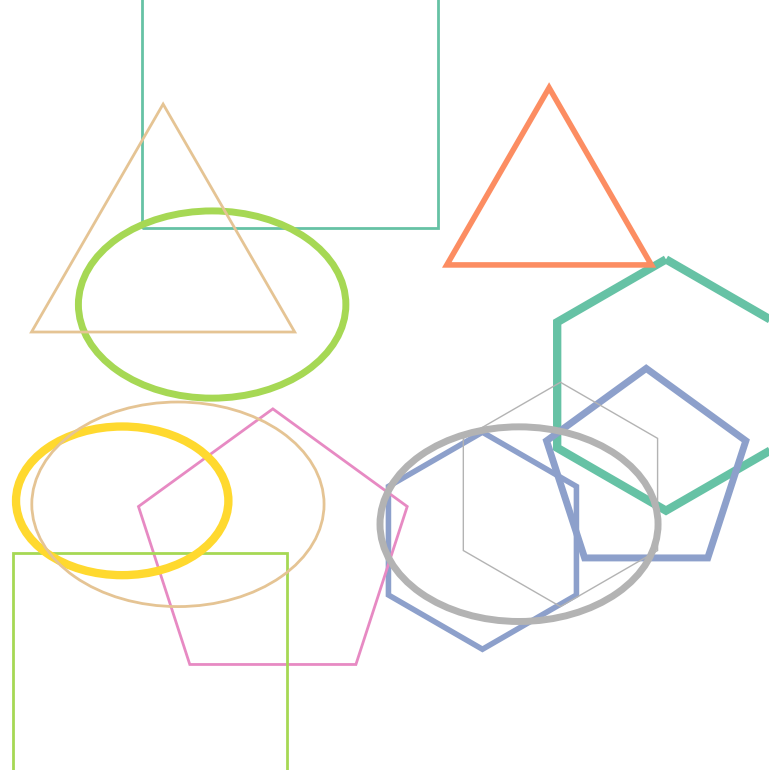[{"shape": "square", "thickness": 1, "radius": 0.96, "center": [0.377, 0.896]}, {"shape": "hexagon", "thickness": 3, "radius": 0.82, "center": [0.865, 0.5]}, {"shape": "triangle", "thickness": 2, "radius": 0.77, "center": [0.713, 0.733]}, {"shape": "pentagon", "thickness": 2.5, "radius": 0.68, "center": [0.839, 0.385]}, {"shape": "hexagon", "thickness": 2, "radius": 0.7, "center": [0.627, 0.298]}, {"shape": "pentagon", "thickness": 1, "radius": 0.92, "center": [0.354, 0.285]}, {"shape": "square", "thickness": 1, "radius": 0.89, "center": [0.195, 0.104]}, {"shape": "oval", "thickness": 2.5, "radius": 0.87, "center": [0.275, 0.605]}, {"shape": "oval", "thickness": 3, "radius": 0.69, "center": [0.159, 0.35]}, {"shape": "triangle", "thickness": 1, "radius": 0.99, "center": [0.212, 0.667]}, {"shape": "oval", "thickness": 1, "radius": 0.95, "center": [0.231, 0.345]}, {"shape": "hexagon", "thickness": 0.5, "radius": 0.73, "center": [0.728, 0.358]}, {"shape": "oval", "thickness": 2.5, "radius": 0.9, "center": [0.674, 0.319]}]